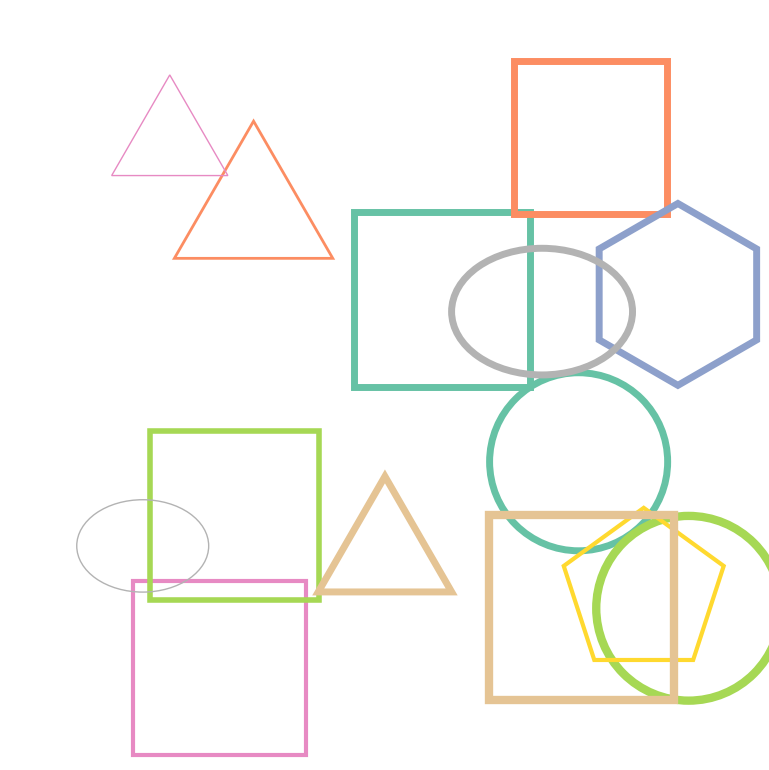[{"shape": "square", "thickness": 2.5, "radius": 0.57, "center": [0.574, 0.611]}, {"shape": "circle", "thickness": 2.5, "radius": 0.58, "center": [0.751, 0.4]}, {"shape": "triangle", "thickness": 1, "radius": 0.59, "center": [0.329, 0.724]}, {"shape": "square", "thickness": 2.5, "radius": 0.5, "center": [0.767, 0.821]}, {"shape": "hexagon", "thickness": 2.5, "radius": 0.59, "center": [0.88, 0.618]}, {"shape": "triangle", "thickness": 0.5, "radius": 0.44, "center": [0.22, 0.816]}, {"shape": "square", "thickness": 1.5, "radius": 0.56, "center": [0.285, 0.132]}, {"shape": "circle", "thickness": 3, "radius": 0.6, "center": [0.894, 0.21]}, {"shape": "square", "thickness": 2, "radius": 0.55, "center": [0.304, 0.33]}, {"shape": "pentagon", "thickness": 1.5, "radius": 0.55, "center": [0.836, 0.231]}, {"shape": "triangle", "thickness": 2.5, "radius": 0.5, "center": [0.5, 0.281]}, {"shape": "square", "thickness": 3, "radius": 0.6, "center": [0.755, 0.211]}, {"shape": "oval", "thickness": 2.5, "radius": 0.59, "center": [0.704, 0.595]}, {"shape": "oval", "thickness": 0.5, "radius": 0.43, "center": [0.185, 0.291]}]